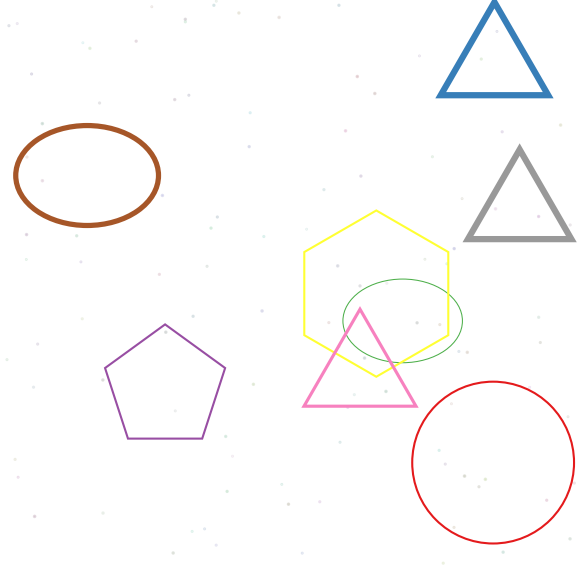[{"shape": "circle", "thickness": 1, "radius": 0.7, "center": [0.854, 0.198]}, {"shape": "triangle", "thickness": 3, "radius": 0.54, "center": [0.856, 0.888]}, {"shape": "oval", "thickness": 0.5, "radius": 0.52, "center": [0.697, 0.443]}, {"shape": "pentagon", "thickness": 1, "radius": 0.55, "center": [0.286, 0.328]}, {"shape": "hexagon", "thickness": 1, "radius": 0.72, "center": [0.652, 0.491]}, {"shape": "oval", "thickness": 2.5, "radius": 0.62, "center": [0.151, 0.695]}, {"shape": "triangle", "thickness": 1.5, "radius": 0.56, "center": [0.623, 0.352]}, {"shape": "triangle", "thickness": 3, "radius": 0.52, "center": [0.9, 0.637]}]